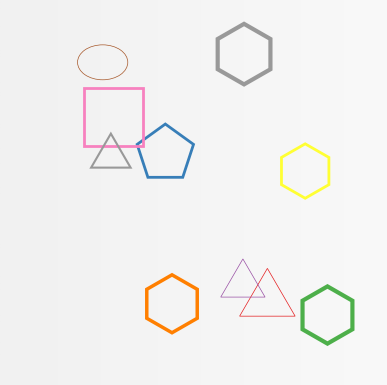[{"shape": "triangle", "thickness": 0.5, "radius": 0.41, "center": [0.69, 0.22]}, {"shape": "pentagon", "thickness": 2, "radius": 0.38, "center": [0.427, 0.601]}, {"shape": "hexagon", "thickness": 3, "radius": 0.37, "center": [0.845, 0.182]}, {"shape": "triangle", "thickness": 0.5, "radius": 0.33, "center": [0.627, 0.261]}, {"shape": "hexagon", "thickness": 2.5, "radius": 0.38, "center": [0.444, 0.211]}, {"shape": "hexagon", "thickness": 2, "radius": 0.35, "center": [0.788, 0.556]}, {"shape": "oval", "thickness": 0.5, "radius": 0.32, "center": [0.265, 0.838]}, {"shape": "square", "thickness": 2, "radius": 0.38, "center": [0.294, 0.696]}, {"shape": "hexagon", "thickness": 3, "radius": 0.39, "center": [0.63, 0.859]}, {"shape": "triangle", "thickness": 1.5, "radius": 0.29, "center": [0.286, 0.594]}]